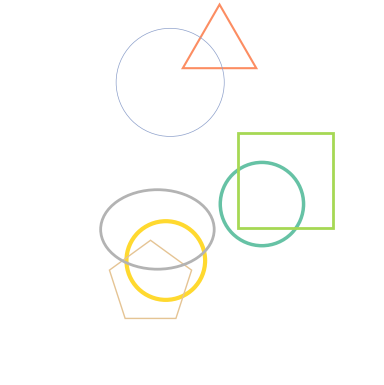[{"shape": "circle", "thickness": 2.5, "radius": 0.54, "center": [0.68, 0.47]}, {"shape": "triangle", "thickness": 1.5, "radius": 0.55, "center": [0.57, 0.878]}, {"shape": "circle", "thickness": 0.5, "radius": 0.7, "center": [0.442, 0.786]}, {"shape": "square", "thickness": 2, "radius": 0.61, "center": [0.741, 0.532]}, {"shape": "circle", "thickness": 3, "radius": 0.51, "center": [0.431, 0.323]}, {"shape": "pentagon", "thickness": 1, "radius": 0.56, "center": [0.391, 0.264]}, {"shape": "oval", "thickness": 2, "radius": 0.74, "center": [0.409, 0.404]}]